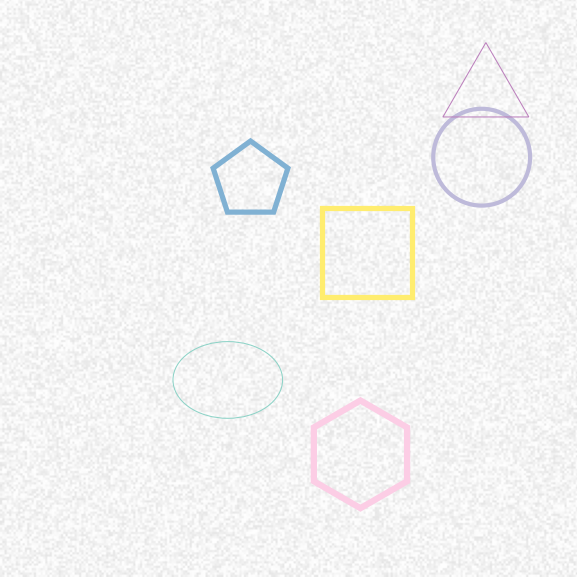[{"shape": "oval", "thickness": 0.5, "radius": 0.47, "center": [0.394, 0.341]}, {"shape": "circle", "thickness": 2, "radius": 0.42, "center": [0.834, 0.727]}, {"shape": "pentagon", "thickness": 2.5, "radius": 0.34, "center": [0.434, 0.687]}, {"shape": "hexagon", "thickness": 3, "radius": 0.47, "center": [0.624, 0.212]}, {"shape": "triangle", "thickness": 0.5, "radius": 0.43, "center": [0.841, 0.84]}, {"shape": "square", "thickness": 2.5, "radius": 0.39, "center": [0.635, 0.562]}]